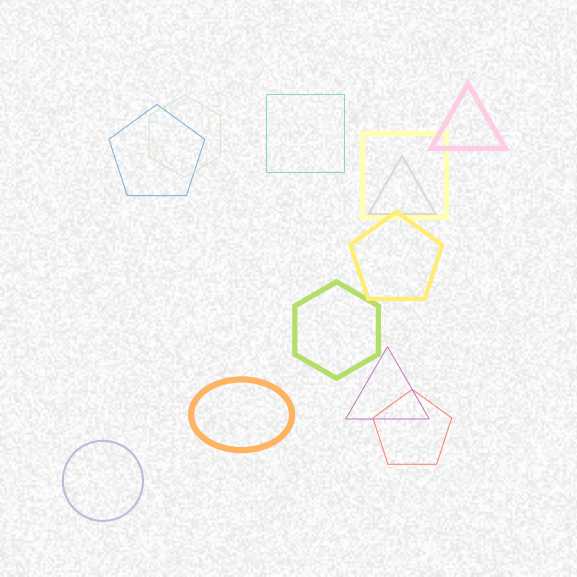[{"shape": "square", "thickness": 0.5, "radius": 0.34, "center": [0.528, 0.769]}, {"shape": "square", "thickness": 2.5, "radius": 0.36, "center": [0.699, 0.696]}, {"shape": "circle", "thickness": 1, "radius": 0.35, "center": [0.178, 0.166]}, {"shape": "pentagon", "thickness": 0.5, "radius": 0.36, "center": [0.714, 0.253]}, {"shape": "pentagon", "thickness": 0.5, "radius": 0.44, "center": [0.272, 0.731]}, {"shape": "oval", "thickness": 3, "radius": 0.44, "center": [0.418, 0.281]}, {"shape": "hexagon", "thickness": 2.5, "radius": 0.42, "center": [0.583, 0.428]}, {"shape": "triangle", "thickness": 2.5, "radius": 0.37, "center": [0.811, 0.779]}, {"shape": "triangle", "thickness": 1, "radius": 0.33, "center": [0.696, 0.662]}, {"shape": "triangle", "thickness": 0.5, "radius": 0.42, "center": [0.671, 0.315]}, {"shape": "hexagon", "thickness": 0.5, "radius": 0.36, "center": [0.32, 0.763]}, {"shape": "pentagon", "thickness": 2, "radius": 0.42, "center": [0.686, 0.549]}]